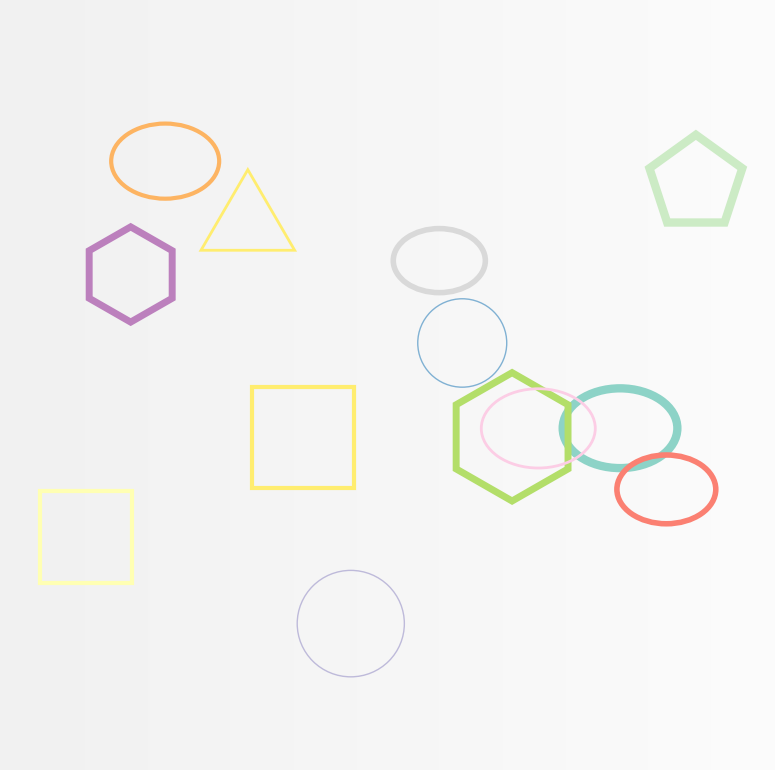[{"shape": "oval", "thickness": 3, "radius": 0.37, "center": [0.8, 0.444]}, {"shape": "square", "thickness": 1.5, "radius": 0.3, "center": [0.111, 0.303]}, {"shape": "circle", "thickness": 0.5, "radius": 0.35, "center": [0.453, 0.19]}, {"shape": "oval", "thickness": 2, "radius": 0.32, "center": [0.86, 0.364]}, {"shape": "circle", "thickness": 0.5, "radius": 0.29, "center": [0.596, 0.555]}, {"shape": "oval", "thickness": 1.5, "radius": 0.35, "center": [0.213, 0.791]}, {"shape": "hexagon", "thickness": 2.5, "radius": 0.42, "center": [0.661, 0.433]}, {"shape": "oval", "thickness": 1, "radius": 0.37, "center": [0.695, 0.444]}, {"shape": "oval", "thickness": 2, "radius": 0.3, "center": [0.567, 0.662]}, {"shape": "hexagon", "thickness": 2.5, "radius": 0.31, "center": [0.169, 0.644]}, {"shape": "pentagon", "thickness": 3, "radius": 0.31, "center": [0.898, 0.762]}, {"shape": "triangle", "thickness": 1, "radius": 0.35, "center": [0.32, 0.71]}, {"shape": "square", "thickness": 1.5, "radius": 0.33, "center": [0.391, 0.432]}]